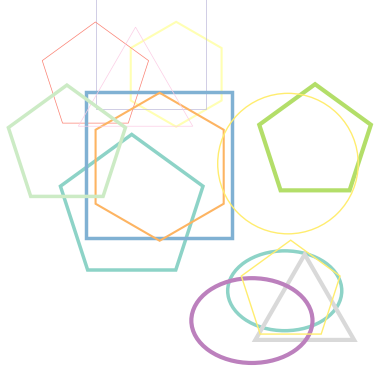[{"shape": "pentagon", "thickness": 2.5, "radius": 0.97, "center": [0.342, 0.456]}, {"shape": "oval", "thickness": 2.5, "radius": 0.74, "center": [0.74, 0.245]}, {"shape": "hexagon", "thickness": 1.5, "radius": 0.68, "center": [0.458, 0.807]}, {"shape": "square", "thickness": 0.5, "radius": 0.71, "center": [0.391, 0.859]}, {"shape": "pentagon", "thickness": 0.5, "radius": 0.73, "center": [0.248, 0.798]}, {"shape": "square", "thickness": 2.5, "radius": 0.94, "center": [0.413, 0.571]}, {"shape": "hexagon", "thickness": 1.5, "radius": 0.96, "center": [0.415, 0.567]}, {"shape": "pentagon", "thickness": 3, "radius": 0.76, "center": [0.818, 0.629]}, {"shape": "triangle", "thickness": 0.5, "radius": 0.86, "center": [0.352, 0.758]}, {"shape": "triangle", "thickness": 3, "radius": 0.74, "center": [0.791, 0.191]}, {"shape": "oval", "thickness": 3, "radius": 0.79, "center": [0.654, 0.167]}, {"shape": "pentagon", "thickness": 2.5, "radius": 0.8, "center": [0.174, 0.619]}, {"shape": "circle", "thickness": 1, "radius": 0.91, "center": [0.748, 0.575]}, {"shape": "pentagon", "thickness": 1, "radius": 0.67, "center": [0.755, 0.241]}]